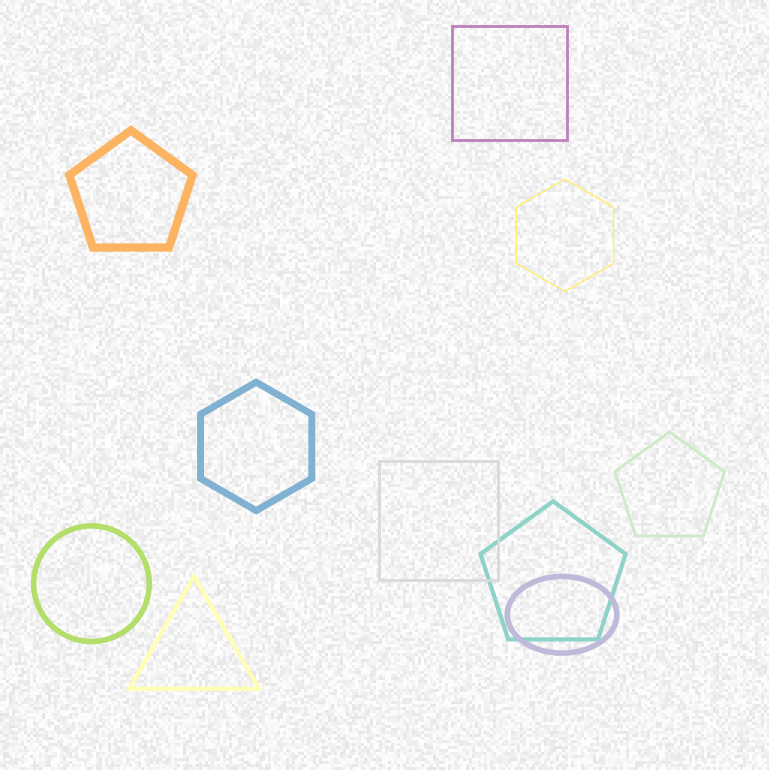[{"shape": "pentagon", "thickness": 1.5, "radius": 0.5, "center": [0.718, 0.25]}, {"shape": "triangle", "thickness": 1.5, "radius": 0.49, "center": [0.252, 0.154]}, {"shape": "oval", "thickness": 2, "radius": 0.36, "center": [0.73, 0.202]}, {"shape": "hexagon", "thickness": 2.5, "radius": 0.42, "center": [0.333, 0.42]}, {"shape": "pentagon", "thickness": 3, "radius": 0.42, "center": [0.17, 0.747]}, {"shape": "circle", "thickness": 2, "radius": 0.38, "center": [0.119, 0.242]}, {"shape": "square", "thickness": 1, "radius": 0.39, "center": [0.569, 0.324]}, {"shape": "square", "thickness": 1, "radius": 0.37, "center": [0.662, 0.892]}, {"shape": "pentagon", "thickness": 1, "radius": 0.37, "center": [0.87, 0.364]}, {"shape": "hexagon", "thickness": 0.5, "radius": 0.36, "center": [0.734, 0.694]}]